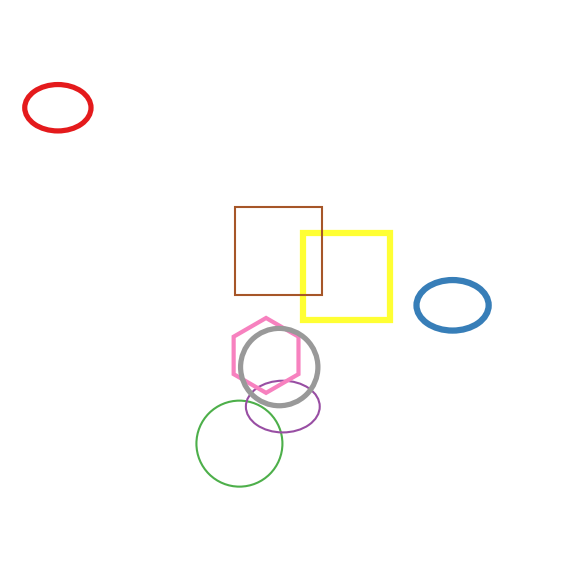[{"shape": "oval", "thickness": 2.5, "radius": 0.29, "center": [0.1, 0.813]}, {"shape": "oval", "thickness": 3, "radius": 0.31, "center": [0.784, 0.47]}, {"shape": "circle", "thickness": 1, "radius": 0.37, "center": [0.415, 0.231]}, {"shape": "oval", "thickness": 1, "radius": 0.32, "center": [0.49, 0.295]}, {"shape": "square", "thickness": 3, "radius": 0.38, "center": [0.599, 0.52]}, {"shape": "square", "thickness": 1, "radius": 0.38, "center": [0.482, 0.565]}, {"shape": "hexagon", "thickness": 2, "radius": 0.32, "center": [0.461, 0.384]}, {"shape": "circle", "thickness": 2.5, "radius": 0.33, "center": [0.484, 0.364]}]